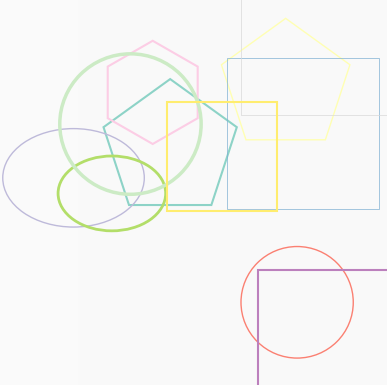[{"shape": "pentagon", "thickness": 1.5, "radius": 0.9, "center": [0.439, 0.614]}, {"shape": "pentagon", "thickness": 1, "radius": 0.87, "center": [0.737, 0.778]}, {"shape": "oval", "thickness": 1, "radius": 0.91, "center": [0.19, 0.538]}, {"shape": "circle", "thickness": 1, "radius": 0.72, "center": [0.767, 0.215]}, {"shape": "square", "thickness": 0.5, "radius": 0.98, "center": [0.781, 0.653]}, {"shape": "oval", "thickness": 2, "radius": 0.69, "center": [0.289, 0.498]}, {"shape": "hexagon", "thickness": 1.5, "radius": 0.67, "center": [0.394, 0.76]}, {"shape": "square", "thickness": 0.5, "radius": 0.99, "center": [0.818, 0.899]}, {"shape": "square", "thickness": 1.5, "radius": 0.94, "center": [0.855, 0.112]}, {"shape": "circle", "thickness": 2.5, "radius": 0.91, "center": [0.337, 0.678]}, {"shape": "square", "thickness": 1.5, "radius": 0.71, "center": [0.574, 0.594]}]